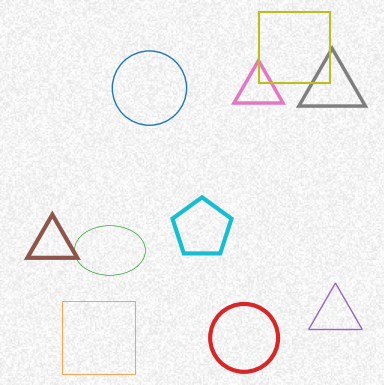[{"shape": "circle", "thickness": 1, "radius": 0.48, "center": [0.388, 0.771]}, {"shape": "square", "thickness": 0.5, "radius": 0.47, "center": [0.255, 0.122]}, {"shape": "oval", "thickness": 0.5, "radius": 0.46, "center": [0.285, 0.349]}, {"shape": "circle", "thickness": 3, "radius": 0.44, "center": [0.634, 0.122]}, {"shape": "triangle", "thickness": 1, "radius": 0.4, "center": [0.871, 0.184]}, {"shape": "triangle", "thickness": 3, "radius": 0.37, "center": [0.136, 0.368]}, {"shape": "triangle", "thickness": 2.5, "radius": 0.37, "center": [0.671, 0.769]}, {"shape": "triangle", "thickness": 2.5, "radius": 0.5, "center": [0.863, 0.774]}, {"shape": "square", "thickness": 1.5, "radius": 0.46, "center": [0.766, 0.876]}, {"shape": "pentagon", "thickness": 3, "radius": 0.4, "center": [0.525, 0.407]}]